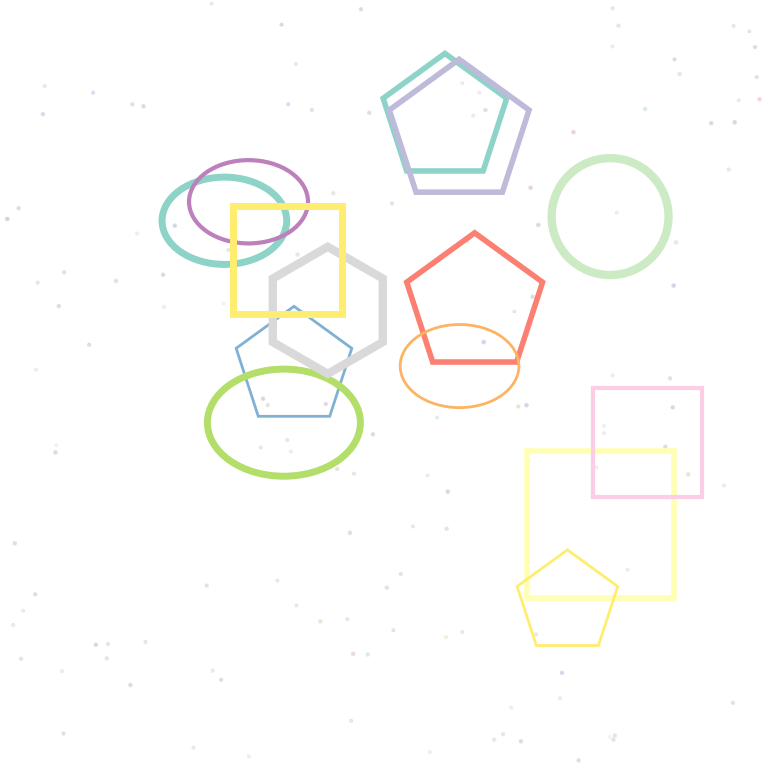[{"shape": "pentagon", "thickness": 2, "radius": 0.42, "center": [0.578, 0.846]}, {"shape": "oval", "thickness": 2.5, "radius": 0.4, "center": [0.291, 0.713]}, {"shape": "square", "thickness": 2, "radius": 0.48, "center": [0.78, 0.319]}, {"shape": "pentagon", "thickness": 2, "radius": 0.48, "center": [0.596, 0.828]}, {"shape": "pentagon", "thickness": 2, "radius": 0.46, "center": [0.616, 0.605]}, {"shape": "pentagon", "thickness": 1, "radius": 0.39, "center": [0.382, 0.523]}, {"shape": "oval", "thickness": 1, "radius": 0.39, "center": [0.597, 0.525]}, {"shape": "oval", "thickness": 2.5, "radius": 0.5, "center": [0.369, 0.451]}, {"shape": "square", "thickness": 1.5, "radius": 0.35, "center": [0.841, 0.425]}, {"shape": "hexagon", "thickness": 3, "radius": 0.41, "center": [0.426, 0.597]}, {"shape": "oval", "thickness": 1.5, "radius": 0.39, "center": [0.323, 0.738]}, {"shape": "circle", "thickness": 3, "radius": 0.38, "center": [0.792, 0.719]}, {"shape": "pentagon", "thickness": 1, "radius": 0.34, "center": [0.737, 0.217]}, {"shape": "square", "thickness": 2.5, "radius": 0.35, "center": [0.373, 0.662]}]